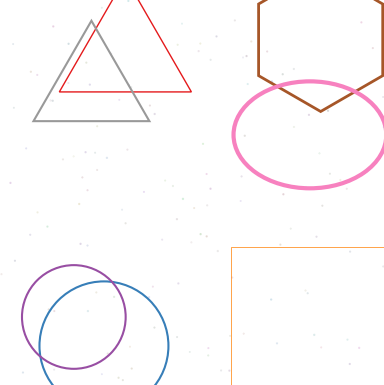[{"shape": "triangle", "thickness": 1, "radius": 0.99, "center": [0.326, 0.86]}, {"shape": "circle", "thickness": 1.5, "radius": 0.84, "center": [0.27, 0.102]}, {"shape": "circle", "thickness": 1.5, "radius": 0.67, "center": [0.192, 0.177]}, {"shape": "square", "thickness": 0.5, "radius": 0.99, "center": [0.799, 0.16]}, {"shape": "hexagon", "thickness": 2, "radius": 0.93, "center": [0.833, 0.897]}, {"shape": "oval", "thickness": 3, "radius": 0.99, "center": [0.805, 0.65]}, {"shape": "triangle", "thickness": 1.5, "radius": 0.87, "center": [0.237, 0.772]}]